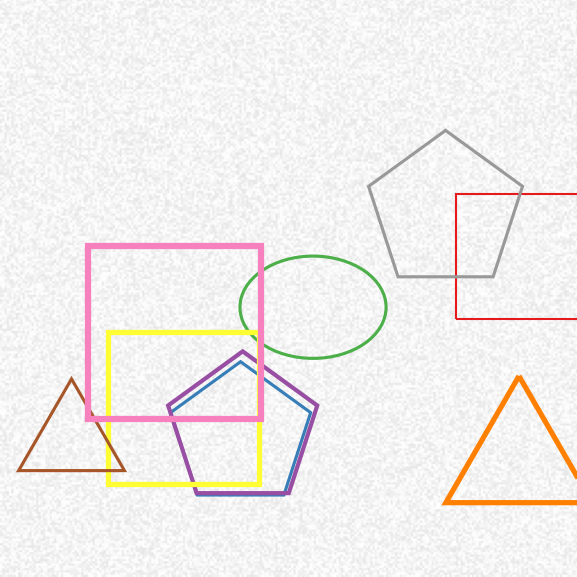[{"shape": "square", "thickness": 1, "radius": 0.54, "center": [0.898, 0.555]}, {"shape": "pentagon", "thickness": 1.5, "radius": 0.64, "center": [0.417, 0.245]}, {"shape": "oval", "thickness": 1.5, "radius": 0.63, "center": [0.542, 0.467]}, {"shape": "pentagon", "thickness": 2, "radius": 0.68, "center": [0.42, 0.255]}, {"shape": "triangle", "thickness": 2.5, "radius": 0.73, "center": [0.899, 0.202]}, {"shape": "square", "thickness": 2.5, "radius": 0.65, "center": [0.317, 0.293]}, {"shape": "triangle", "thickness": 1.5, "radius": 0.53, "center": [0.124, 0.237]}, {"shape": "square", "thickness": 3, "radius": 0.75, "center": [0.302, 0.423]}, {"shape": "pentagon", "thickness": 1.5, "radius": 0.7, "center": [0.772, 0.633]}]